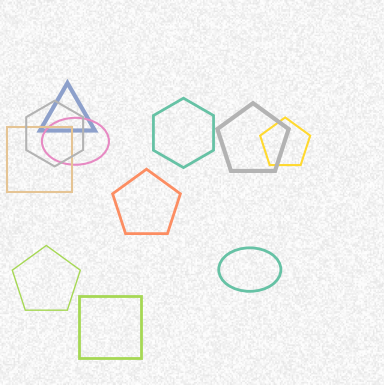[{"shape": "oval", "thickness": 2, "radius": 0.4, "center": [0.649, 0.3]}, {"shape": "hexagon", "thickness": 2, "radius": 0.45, "center": [0.477, 0.655]}, {"shape": "pentagon", "thickness": 2, "radius": 0.46, "center": [0.381, 0.468]}, {"shape": "triangle", "thickness": 3, "radius": 0.41, "center": [0.175, 0.702]}, {"shape": "oval", "thickness": 1.5, "radius": 0.44, "center": [0.196, 0.633]}, {"shape": "pentagon", "thickness": 1, "radius": 0.46, "center": [0.12, 0.269]}, {"shape": "square", "thickness": 2, "radius": 0.4, "center": [0.286, 0.151]}, {"shape": "pentagon", "thickness": 1.5, "radius": 0.34, "center": [0.741, 0.627]}, {"shape": "square", "thickness": 1.5, "radius": 0.42, "center": [0.103, 0.585]}, {"shape": "hexagon", "thickness": 1.5, "radius": 0.43, "center": [0.142, 0.653]}, {"shape": "pentagon", "thickness": 3, "radius": 0.49, "center": [0.657, 0.635]}]